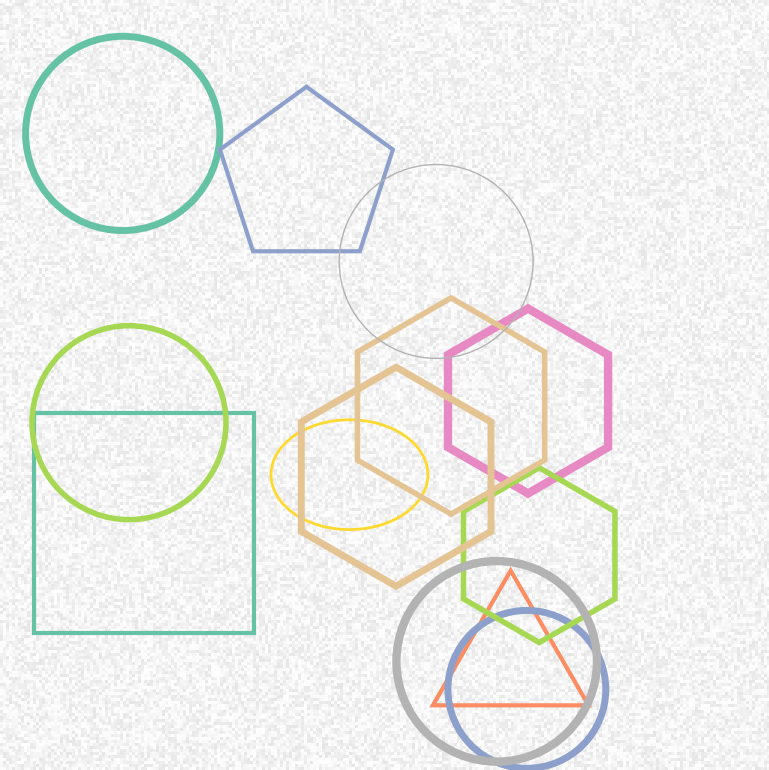[{"shape": "square", "thickness": 1.5, "radius": 0.72, "center": [0.187, 0.321]}, {"shape": "circle", "thickness": 2.5, "radius": 0.63, "center": [0.159, 0.827]}, {"shape": "triangle", "thickness": 1.5, "radius": 0.58, "center": [0.663, 0.142]}, {"shape": "pentagon", "thickness": 1.5, "radius": 0.59, "center": [0.398, 0.769]}, {"shape": "circle", "thickness": 2.5, "radius": 0.51, "center": [0.684, 0.105]}, {"shape": "hexagon", "thickness": 3, "radius": 0.6, "center": [0.686, 0.479]}, {"shape": "hexagon", "thickness": 2, "radius": 0.57, "center": [0.7, 0.279]}, {"shape": "circle", "thickness": 2, "radius": 0.63, "center": [0.168, 0.451]}, {"shape": "oval", "thickness": 1, "radius": 0.51, "center": [0.454, 0.384]}, {"shape": "hexagon", "thickness": 2.5, "radius": 0.71, "center": [0.514, 0.381]}, {"shape": "hexagon", "thickness": 2, "radius": 0.7, "center": [0.586, 0.473]}, {"shape": "circle", "thickness": 0.5, "radius": 0.63, "center": [0.566, 0.66]}, {"shape": "circle", "thickness": 3, "radius": 0.65, "center": [0.645, 0.141]}]